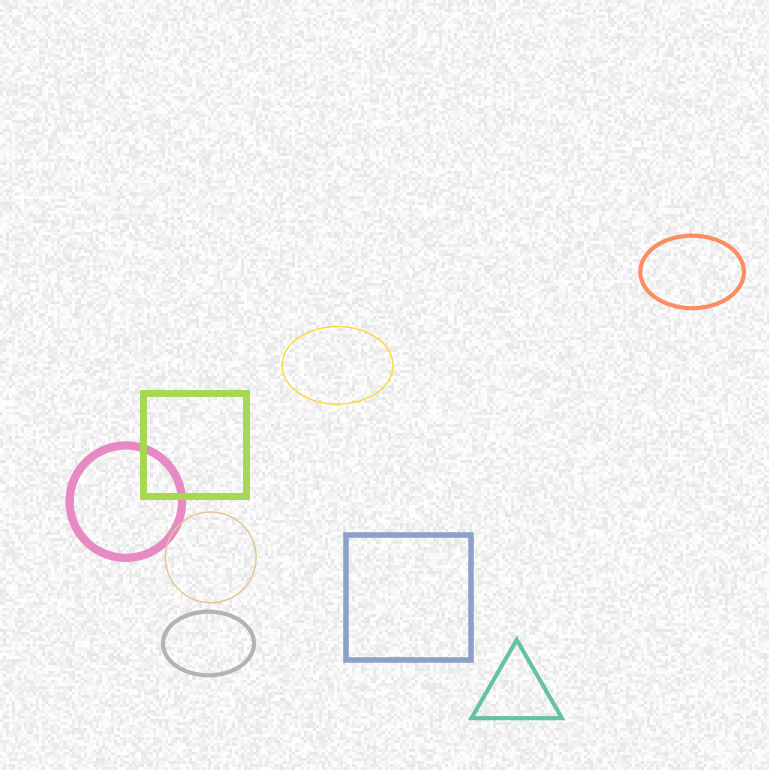[{"shape": "triangle", "thickness": 1.5, "radius": 0.34, "center": [0.671, 0.101]}, {"shape": "oval", "thickness": 1.5, "radius": 0.34, "center": [0.899, 0.647]}, {"shape": "square", "thickness": 2, "radius": 0.41, "center": [0.53, 0.224]}, {"shape": "circle", "thickness": 3, "radius": 0.36, "center": [0.163, 0.348]}, {"shape": "square", "thickness": 2.5, "radius": 0.33, "center": [0.253, 0.422]}, {"shape": "oval", "thickness": 0.5, "radius": 0.36, "center": [0.438, 0.526]}, {"shape": "circle", "thickness": 0.5, "radius": 0.29, "center": [0.274, 0.276]}, {"shape": "oval", "thickness": 1.5, "radius": 0.3, "center": [0.271, 0.164]}]